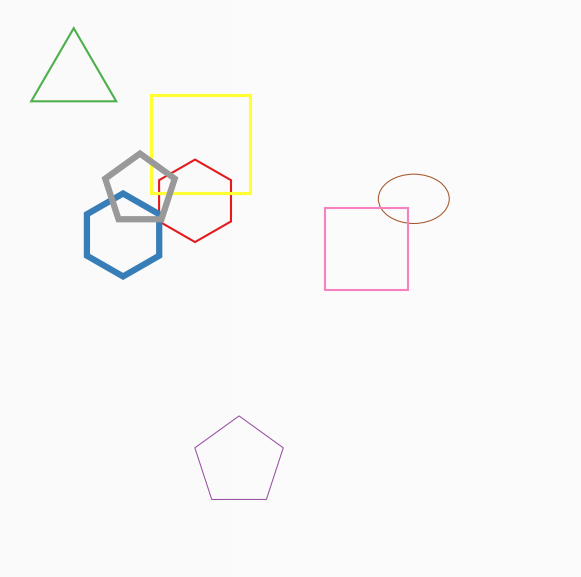[{"shape": "hexagon", "thickness": 1, "radius": 0.36, "center": [0.336, 0.651]}, {"shape": "hexagon", "thickness": 3, "radius": 0.36, "center": [0.212, 0.592]}, {"shape": "triangle", "thickness": 1, "radius": 0.42, "center": [0.127, 0.866]}, {"shape": "pentagon", "thickness": 0.5, "radius": 0.4, "center": [0.411, 0.199]}, {"shape": "square", "thickness": 1.5, "radius": 0.43, "center": [0.344, 0.75]}, {"shape": "oval", "thickness": 0.5, "radius": 0.31, "center": [0.712, 0.655]}, {"shape": "square", "thickness": 1, "radius": 0.36, "center": [0.631, 0.568]}, {"shape": "pentagon", "thickness": 3, "radius": 0.31, "center": [0.241, 0.67]}]